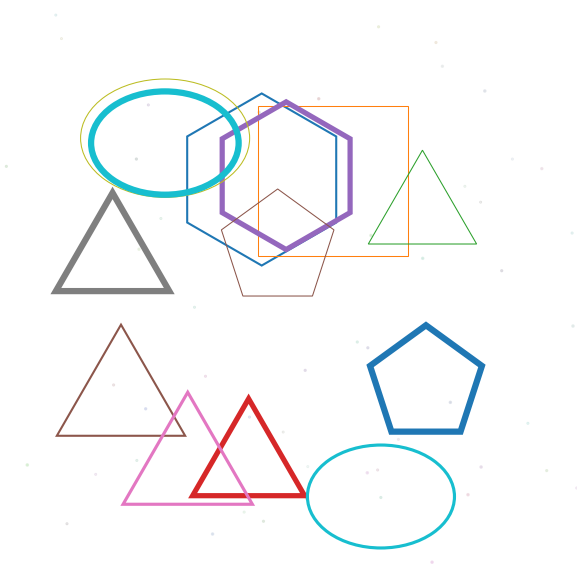[{"shape": "pentagon", "thickness": 3, "radius": 0.51, "center": [0.738, 0.334]}, {"shape": "hexagon", "thickness": 1, "radius": 0.74, "center": [0.453, 0.688]}, {"shape": "square", "thickness": 0.5, "radius": 0.65, "center": [0.577, 0.685]}, {"shape": "triangle", "thickness": 0.5, "radius": 0.54, "center": [0.732, 0.631]}, {"shape": "triangle", "thickness": 2.5, "radius": 0.56, "center": [0.431, 0.197]}, {"shape": "hexagon", "thickness": 2.5, "radius": 0.64, "center": [0.495, 0.695]}, {"shape": "triangle", "thickness": 1, "radius": 0.64, "center": [0.21, 0.309]}, {"shape": "pentagon", "thickness": 0.5, "radius": 0.51, "center": [0.481, 0.569]}, {"shape": "triangle", "thickness": 1.5, "radius": 0.65, "center": [0.325, 0.191]}, {"shape": "triangle", "thickness": 3, "radius": 0.57, "center": [0.195, 0.552]}, {"shape": "oval", "thickness": 0.5, "radius": 0.73, "center": [0.286, 0.76]}, {"shape": "oval", "thickness": 1.5, "radius": 0.64, "center": [0.66, 0.139]}, {"shape": "oval", "thickness": 3, "radius": 0.64, "center": [0.285, 0.751]}]